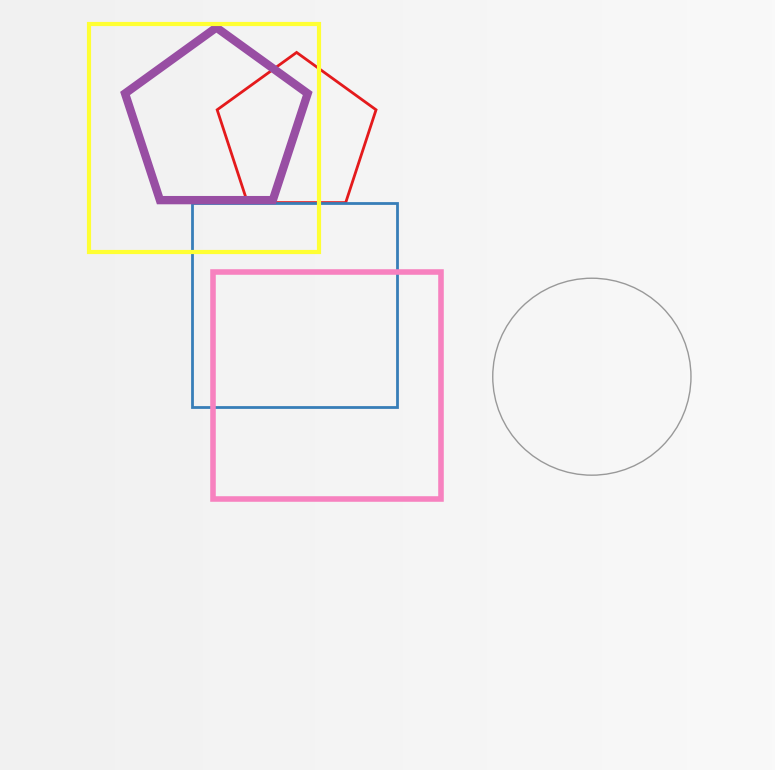[{"shape": "pentagon", "thickness": 1, "radius": 0.54, "center": [0.383, 0.824]}, {"shape": "square", "thickness": 1, "radius": 0.66, "center": [0.38, 0.604]}, {"shape": "pentagon", "thickness": 3, "radius": 0.62, "center": [0.279, 0.84]}, {"shape": "square", "thickness": 1.5, "radius": 0.74, "center": [0.263, 0.82]}, {"shape": "square", "thickness": 2, "radius": 0.74, "center": [0.422, 0.5]}, {"shape": "circle", "thickness": 0.5, "radius": 0.64, "center": [0.764, 0.511]}]